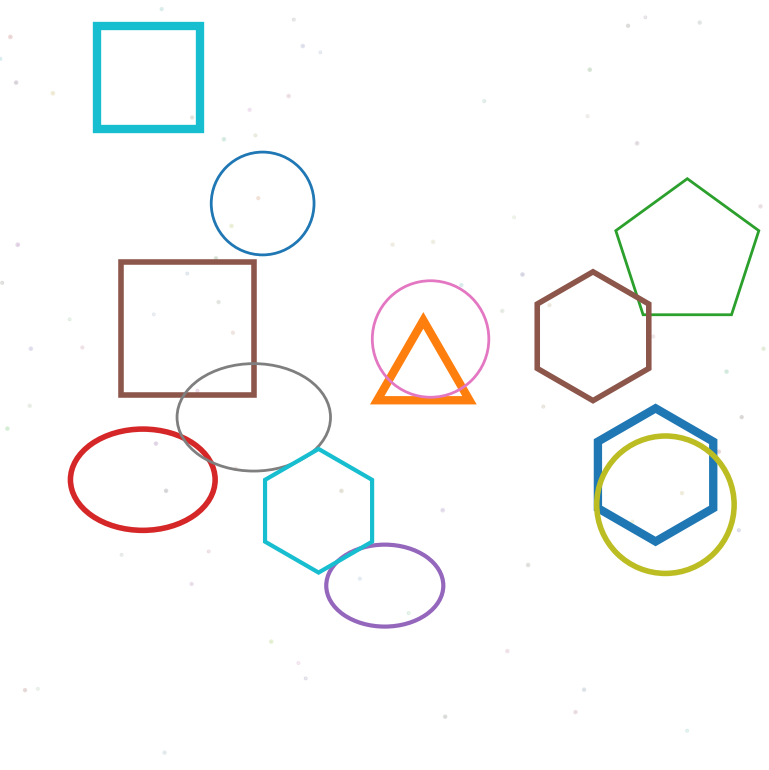[{"shape": "circle", "thickness": 1, "radius": 0.33, "center": [0.341, 0.736]}, {"shape": "hexagon", "thickness": 3, "radius": 0.43, "center": [0.851, 0.383]}, {"shape": "triangle", "thickness": 3, "radius": 0.35, "center": [0.55, 0.515]}, {"shape": "pentagon", "thickness": 1, "radius": 0.49, "center": [0.893, 0.67]}, {"shape": "oval", "thickness": 2, "radius": 0.47, "center": [0.185, 0.377]}, {"shape": "oval", "thickness": 1.5, "radius": 0.38, "center": [0.5, 0.239]}, {"shape": "square", "thickness": 2, "radius": 0.43, "center": [0.243, 0.573]}, {"shape": "hexagon", "thickness": 2, "radius": 0.42, "center": [0.77, 0.563]}, {"shape": "circle", "thickness": 1, "radius": 0.38, "center": [0.559, 0.56]}, {"shape": "oval", "thickness": 1, "radius": 0.5, "center": [0.33, 0.458]}, {"shape": "circle", "thickness": 2, "radius": 0.45, "center": [0.864, 0.345]}, {"shape": "square", "thickness": 3, "radius": 0.33, "center": [0.193, 0.899]}, {"shape": "hexagon", "thickness": 1.5, "radius": 0.4, "center": [0.414, 0.337]}]